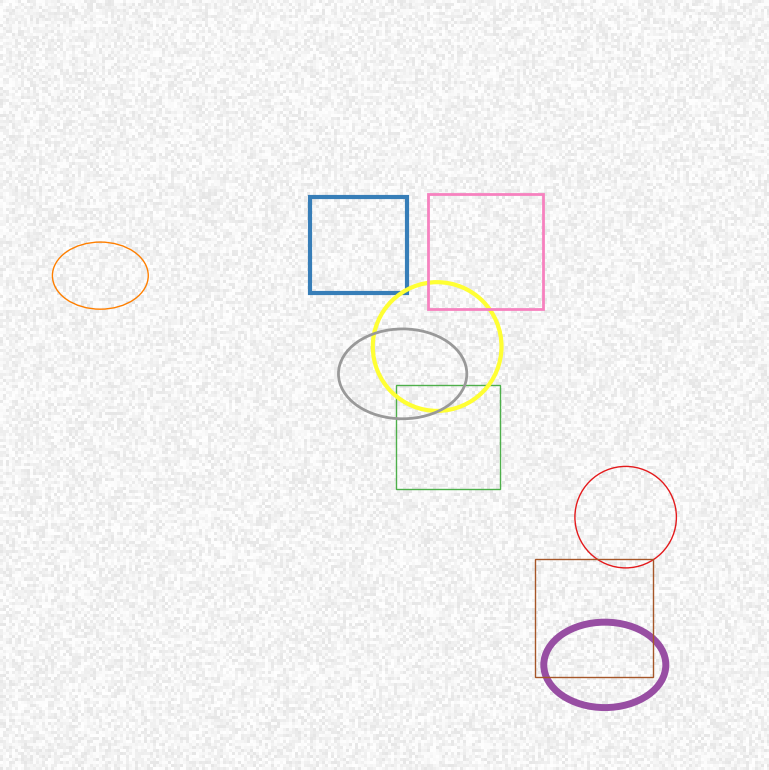[{"shape": "circle", "thickness": 0.5, "radius": 0.33, "center": [0.813, 0.328]}, {"shape": "square", "thickness": 1.5, "radius": 0.31, "center": [0.466, 0.682]}, {"shape": "square", "thickness": 0.5, "radius": 0.34, "center": [0.582, 0.433]}, {"shape": "oval", "thickness": 2.5, "radius": 0.4, "center": [0.785, 0.137]}, {"shape": "oval", "thickness": 0.5, "radius": 0.31, "center": [0.13, 0.642]}, {"shape": "circle", "thickness": 1.5, "radius": 0.42, "center": [0.568, 0.55]}, {"shape": "square", "thickness": 0.5, "radius": 0.38, "center": [0.771, 0.197]}, {"shape": "square", "thickness": 1, "radius": 0.37, "center": [0.631, 0.673]}, {"shape": "oval", "thickness": 1, "radius": 0.42, "center": [0.523, 0.514]}]